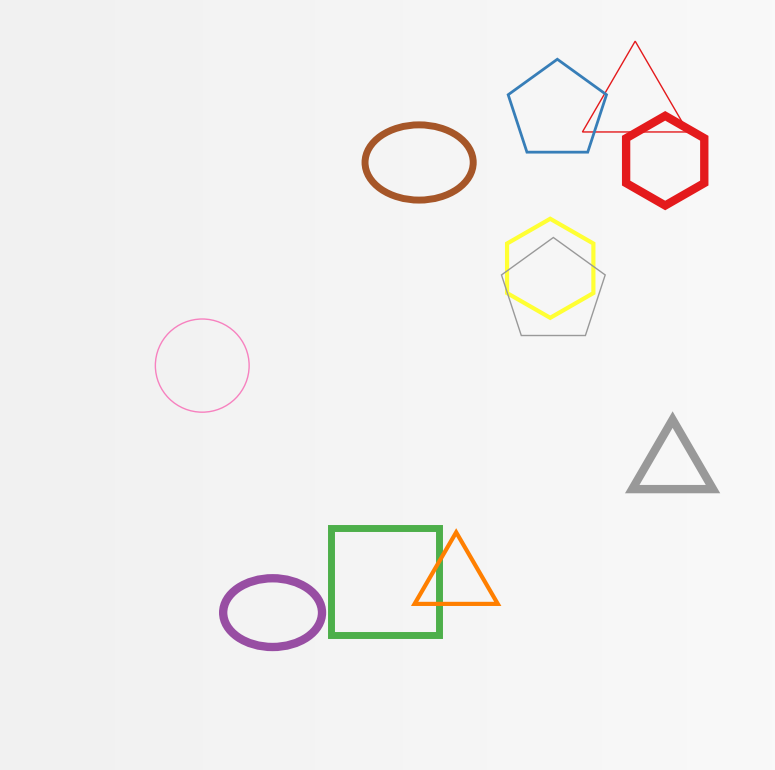[{"shape": "hexagon", "thickness": 3, "radius": 0.29, "center": [0.858, 0.791]}, {"shape": "triangle", "thickness": 0.5, "radius": 0.39, "center": [0.82, 0.868]}, {"shape": "pentagon", "thickness": 1, "radius": 0.33, "center": [0.719, 0.856]}, {"shape": "square", "thickness": 2.5, "radius": 0.35, "center": [0.497, 0.244]}, {"shape": "oval", "thickness": 3, "radius": 0.32, "center": [0.352, 0.204]}, {"shape": "triangle", "thickness": 1.5, "radius": 0.31, "center": [0.589, 0.247]}, {"shape": "hexagon", "thickness": 1.5, "radius": 0.32, "center": [0.71, 0.652]}, {"shape": "oval", "thickness": 2.5, "radius": 0.35, "center": [0.541, 0.789]}, {"shape": "circle", "thickness": 0.5, "radius": 0.3, "center": [0.261, 0.525]}, {"shape": "pentagon", "thickness": 0.5, "radius": 0.35, "center": [0.714, 0.621]}, {"shape": "triangle", "thickness": 3, "radius": 0.3, "center": [0.868, 0.395]}]